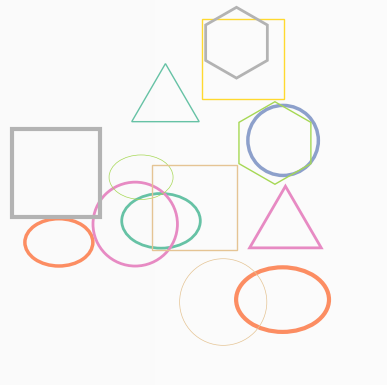[{"shape": "triangle", "thickness": 1, "radius": 0.5, "center": [0.427, 0.734]}, {"shape": "oval", "thickness": 2, "radius": 0.51, "center": [0.416, 0.426]}, {"shape": "oval", "thickness": 3, "radius": 0.6, "center": [0.729, 0.222]}, {"shape": "oval", "thickness": 2.5, "radius": 0.44, "center": [0.152, 0.371]}, {"shape": "circle", "thickness": 2.5, "radius": 0.45, "center": [0.731, 0.635]}, {"shape": "triangle", "thickness": 2, "radius": 0.53, "center": [0.737, 0.41]}, {"shape": "circle", "thickness": 2, "radius": 0.54, "center": [0.349, 0.418]}, {"shape": "oval", "thickness": 0.5, "radius": 0.41, "center": [0.364, 0.54]}, {"shape": "hexagon", "thickness": 1, "radius": 0.54, "center": [0.709, 0.629]}, {"shape": "square", "thickness": 1, "radius": 0.52, "center": [0.627, 0.847]}, {"shape": "circle", "thickness": 0.5, "radius": 0.56, "center": [0.576, 0.215]}, {"shape": "square", "thickness": 1, "radius": 0.55, "center": [0.502, 0.461]}, {"shape": "square", "thickness": 3, "radius": 0.57, "center": [0.145, 0.55]}, {"shape": "hexagon", "thickness": 2, "radius": 0.46, "center": [0.61, 0.889]}]